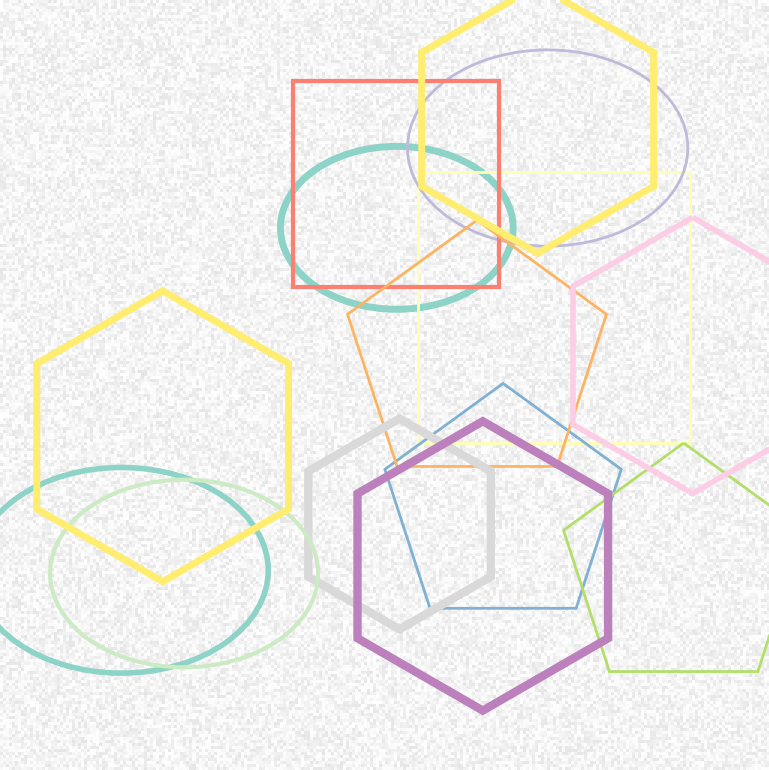[{"shape": "oval", "thickness": 2, "radius": 0.95, "center": [0.158, 0.259]}, {"shape": "oval", "thickness": 2.5, "radius": 0.76, "center": [0.515, 0.704]}, {"shape": "square", "thickness": 1, "radius": 0.88, "center": [0.72, 0.601]}, {"shape": "oval", "thickness": 1, "radius": 0.91, "center": [0.711, 0.808]}, {"shape": "square", "thickness": 1.5, "radius": 0.67, "center": [0.515, 0.761]}, {"shape": "pentagon", "thickness": 1, "radius": 0.81, "center": [0.653, 0.341]}, {"shape": "pentagon", "thickness": 1, "radius": 0.88, "center": [0.62, 0.537]}, {"shape": "pentagon", "thickness": 1, "radius": 0.82, "center": [0.888, 0.261]}, {"shape": "hexagon", "thickness": 2, "radius": 0.9, "center": [0.899, 0.538]}, {"shape": "hexagon", "thickness": 3, "radius": 0.68, "center": [0.519, 0.32]}, {"shape": "hexagon", "thickness": 3, "radius": 0.94, "center": [0.627, 0.265]}, {"shape": "oval", "thickness": 1.5, "radius": 0.87, "center": [0.239, 0.255]}, {"shape": "hexagon", "thickness": 2.5, "radius": 0.87, "center": [0.698, 0.845]}, {"shape": "hexagon", "thickness": 2.5, "radius": 0.94, "center": [0.211, 0.433]}]